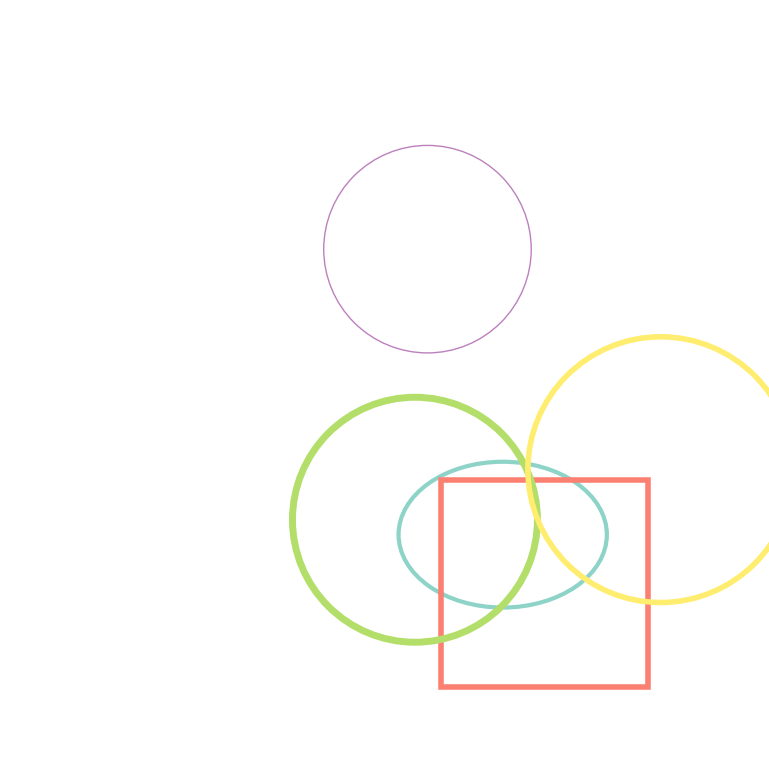[{"shape": "oval", "thickness": 1.5, "radius": 0.68, "center": [0.653, 0.306]}, {"shape": "square", "thickness": 2, "radius": 0.67, "center": [0.707, 0.242]}, {"shape": "circle", "thickness": 2.5, "radius": 0.8, "center": [0.539, 0.325]}, {"shape": "circle", "thickness": 0.5, "radius": 0.67, "center": [0.555, 0.676]}, {"shape": "circle", "thickness": 2, "radius": 0.86, "center": [0.858, 0.39]}]